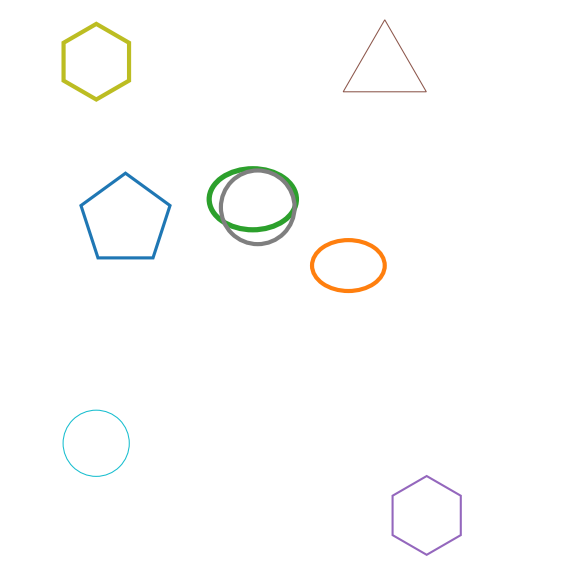[{"shape": "pentagon", "thickness": 1.5, "radius": 0.41, "center": [0.217, 0.618]}, {"shape": "oval", "thickness": 2, "radius": 0.31, "center": [0.603, 0.539]}, {"shape": "oval", "thickness": 2.5, "radius": 0.38, "center": [0.438, 0.654]}, {"shape": "hexagon", "thickness": 1, "radius": 0.34, "center": [0.739, 0.107]}, {"shape": "triangle", "thickness": 0.5, "radius": 0.42, "center": [0.666, 0.882]}, {"shape": "circle", "thickness": 2, "radius": 0.32, "center": [0.446, 0.64]}, {"shape": "hexagon", "thickness": 2, "radius": 0.33, "center": [0.167, 0.892]}, {"shape": "circle", "thickness": 0.5, "radius": 0.29, "center": [0.167, 0.232]}]